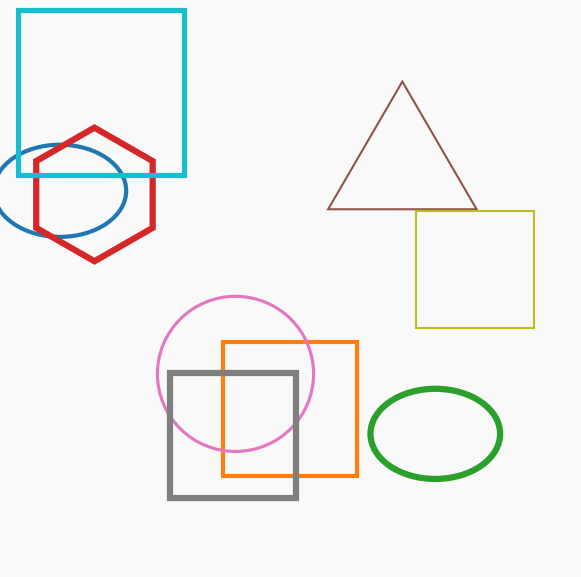[{"shape": "oval", "thickness": 2, "radius": 0.57, "center": [0.103, 0.669]}, {"shape": "square", "thickness": 2, "radius": 0.58, "center": [0.499, 0.291]}, {"shape": "oval", "thickness": 3, "radius": 0.56, "center": [0.749, 0.248]}, {"shape": "hexagon", "thickness": 3, "radius": 0.58, "center": [0.162, 0.662]}, {"shape": "triangle", "thickness": 1, "radius": 0.74, "center": [0.692, 0.71]}, {"shape": "circle", "thickness": 1.5, "radius": 0.67, "center": [0.405, 0.352]}, {"shape": "square", "thickness": 3, "radius": 0.54, "center": [0.401, 0.245]}, {"shape": "square", "thickness": 1, "radius": 0.51, "center": [0.818, 0.532]}, {"shape": "square", "thickness": 2.5, "radius": 0.71, "center": [0.173, 0.839]}]